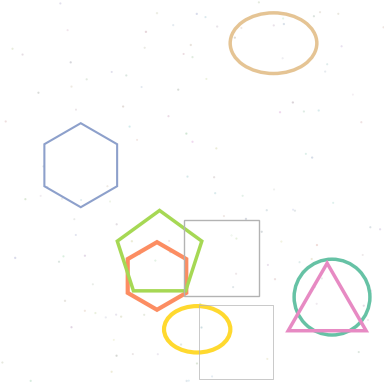[{"shape": "circle", "thickness": 2.5, "radius": 0.49, "center": [0.862, 0.228]}, {"shape": "hexagon", "thickness": 3, "radius": 0.44, "center": [0.408, 0.283]}, {"shape": "hexagon", "thickness": 1.5, "radius": 0.55, "center": [0.21, 0.571]}, {"shape": "triangle", "thickness": 2.5, "radius": 0.58, "center": [0.85, 0.199]}, {"shape": "pentagon", "thickness": 2.5, "radius": 0.58, "center": [0.414, 0.338]}, {"shape": "oval", "thickness": 3, "radius": 0.43, "center": [0.512, 0.145]}, {"shape": "oval", "thickness": 2.5, "radius": 0.56, "center": [0.71, 0.888]}, {"shape": "square", "thickness": 0.5, "radius": 0.48, "center": [0.613, 0.111]}, {"shape": "square", "thickness": 1, "radius": 0.49, "center": [0.576, 0.33]}]